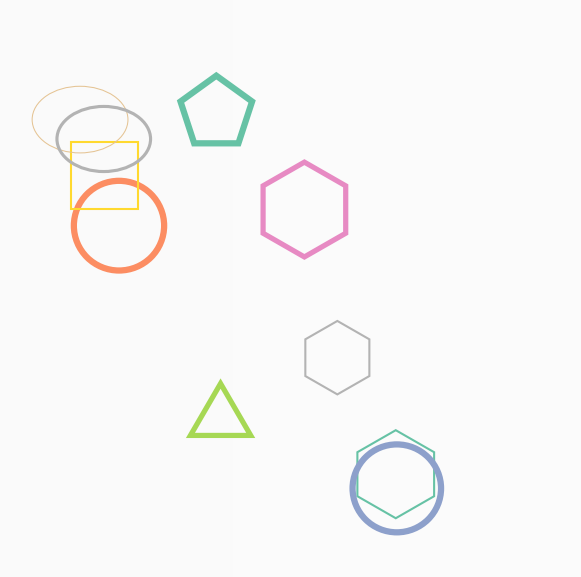[{"shape": "hexagon", "thickness": 1, "radius": 0.38, "center": [0.681, 0.178]}, {"shape": "pentagon", "thickness": 3, "radius": 0.32, "center": [0.372, 0.803]}, {"shape": "circle", "thickness": 3, "radius": 0.39, "center": [0.205, 0.608]}, {"shape": "circle", "thickness": 3, "radius": 0.38, "center": [0.683, 0.153]}, {"shape": "hexagon", "thickness": 2.5, "radius": 0.41, "center": [0.524, 0.636]}, {"shape": "triangle", "thickness": 2.5, "radius": 0.3, "center": [0.379, 0.275]}, {"shape": "square", "thickness": 1, "radius": 0.29, "center": [0.18, 0.696]}, {"shape": "oval", "thickness": 0.5, "radius": 0.41, "center": [0.138, 0.792]}, {"shape": "oval", "thickness": 1.5, "radius": 0.4, "center": [0.179, 0.758]}, {"shape": "hexagon", "thickness": 1, "radius": 0.32, "center": [0.58, 0.38]}]